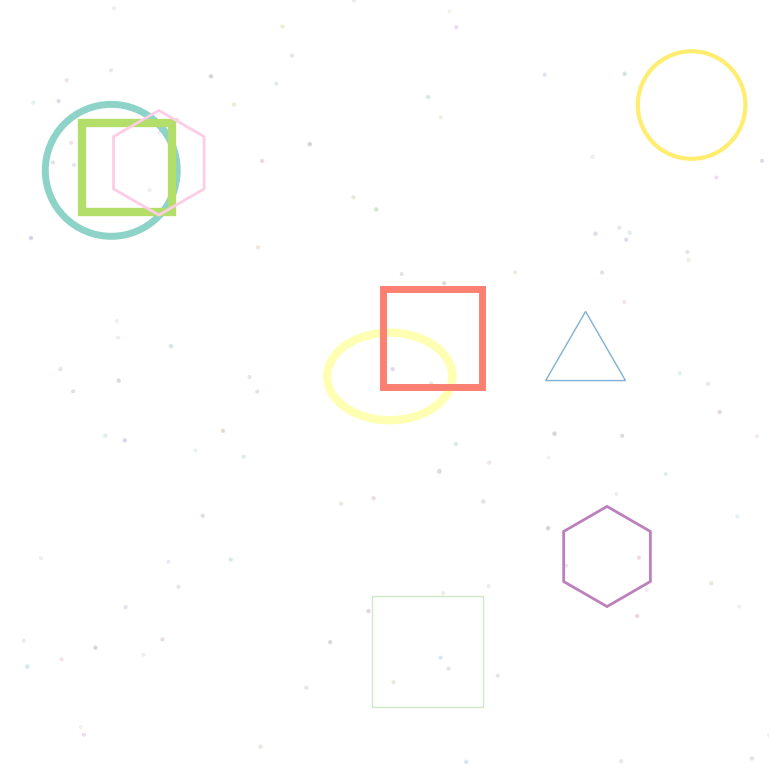[{"shape": "circle", "thickness": 2.5, "radius": 0.43, "center": [0.144, 0.779]}, {"shape": "oval", "thickness": 3, "radius": 0.41, "center": [0.506, 0.511]}, {"shape": "square", "thickness": 2.5, "radius": 0.32, "center": [0.562, 0.561]}, {"shape": "triangle", "thickness": 0.5, "radius": 0.3, "center": [0.76, 0.536]}, {"shape": "square", "thickness": 3, "radius": 0.29, "center": [0.165, 0.782]}, {"shape": "hexagon", "thickness": 1, "radius": 0.34, "center": [0.206, 0.789]}, {"shape": "hexagon", "thickness": 1, "radius": 0.33, "center": [0.788, 0.277]}, {"shape": "square", "thickness": 0.5, "radius": 0.36, "center": [0.555, 0.154]}, {"shape": "circle", "thickness": 1.5, "radius": 0.35, "center": [0.898, 0.864]}]